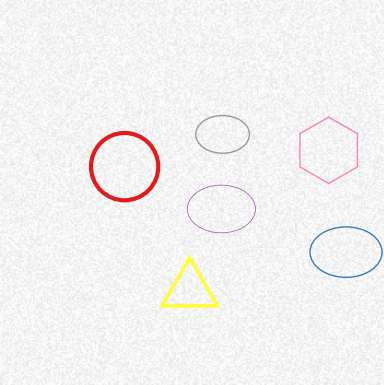[{"shape": "circle", "thickness": 3, "radius": 0.44, "center": [0.324, 0.567]}, {"shape": "oval", "thickness": 1, "radius": 0.47, "center": [0.899, 0.345]}, {"shape": "oval", "thickness": 0.5, "radius": 0.44, "center": [0.575, 0.457]}, {"shape": "triangle", "thickness": 2.5, "radius": 0.42, "center": [0.493, 0.247]}, {"shape": "hexagon", "thickness": 1, "radius": 0.43, "center": [0.854, 0.61]}, {"shape": "oval", "thickness": 1, "radius": 0.35, "center": [0.578, 0.651]}]